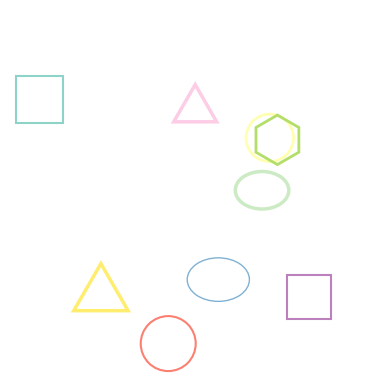[{"shape": "square", "thickness": 1.5, "radius": 0.31, "center": [0.102, 0.742]}, {"shape": "circle", "thickness": 2, "radius": 0.31, "center": [0.701, 0.642]}, {"shape": "circle", "thickness": 1.5, "radius": 0.36, "center": [0.437, 0.108]}, {"shape": "oval", "thickness": 1, "radius": 0.4, "center": [0.567, 0.274]}, {"shape": "hexagon", "thickness": 2, "radius": 0.32, "center": [0.721, 0.637]}, {"shape": "triangle", "thickness": 2.5, "radius": 0.32, "center": [0.507, 0.716]}, {"shape": "square", "thickness": 1.5, "radius": 0.29, "center": [0.803, 0.228]}, {"shape": "oval", "thickness": 2.5, "radius": 0.35, "center": [0.681, 0.506]}, {"shape": "triangle", "thickness": 2.5, "radius": 0.41, "center": [0.262, 0.234]}]